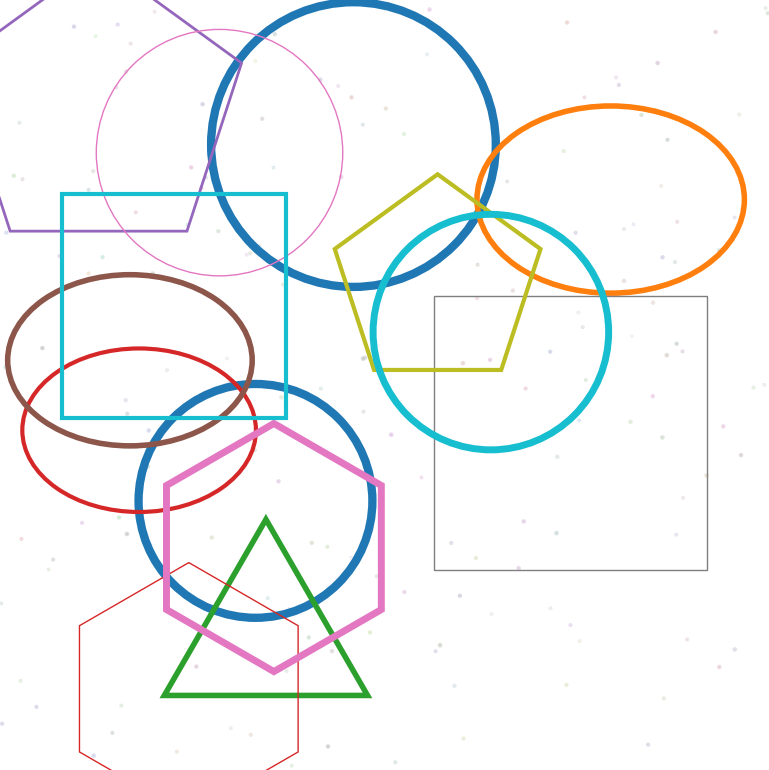[{"shape": "circle", "thickness": 3, "radius": 0.76, "center": [0.332, 0.349]}, {"shape": "circle", "thickness": 3, "radius": 0.92, "center": [0.459, 0.812]}, {"shape": "oval", "thickness": 2, "radius": 0.87, "center": [0.793, 0.741]}, {"shape": "triangle", "thickness": 2, "radius": 0.76, "center": [0.345, 0.173]}, {"shape": "hexagon", "thickness": 0.5, "radius": 0.82, "center": [0.245, 0.105]}, {"shape": "oval", "thickness": 1.5, "radius": 0.76, "center": [0.181, 0.441]}, {"shape": "pentagon", "thickness": 1, "radius": 0.98, "center": [0.128, 0.858]}, {"shape": "oval", "thickness": 2, "radius": 0.79, "center": [0.169, 0.532]}, {"shape": "hexagon", "thickness": 2.5, "radius": 0.81, "center": [0.356, 0.289]}, {"shape": "circle", "thickness": 0.5, "radius": 0.8, "center": [0.285, 0.802]}, {"shape": "square", "thickness": 0.5, "radius": 0.89, "center": [0.741, 0.438]}, {"shape": "pentagon", "thickness": 1.5, "radius": 0.7, "center": [0.568, 0.633]}, {"shape": "circle", "thickness": 2.5, "radius": 0.76, "center": [0.638, 0.569]}, {"shape": "square", "thickness": 1.5, "radius": 0.73, "center": [0.226, 0.603]}]